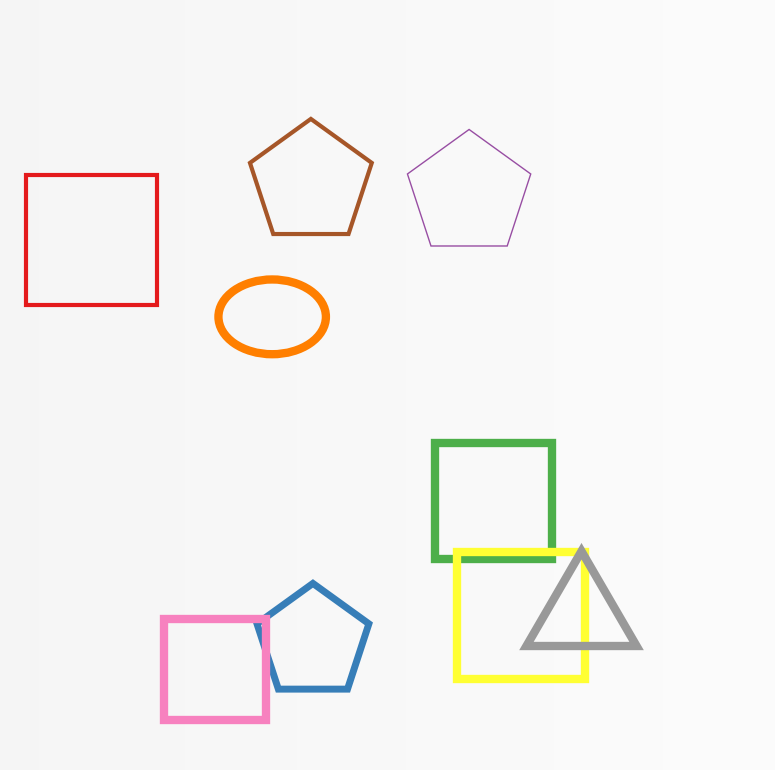[{"shape": "square", "thickness": 1.5, "radius": 0.42, "center": [0.118, 0.689]}, {"shape": "pentagon", "thickness": 2.5, "radius": 0.38, "center": [0.404, 0.166]}, {"shape": "square", "thickness": 3, "radius": 0.38, "center": [0.637, 0.35]}, {"shape": "pentagon", "thickness": 0.5, "radius": 0.42, "center": [0.605, 0.748]}, {"shape": "oval", "thickness": 3, "radius": 0.35, "center": [0.351, 0.589]}, {"shape": "square", "thickness": 3, "radius": 0.41, "center": [0.672, 0.201]}, {"shape": "pentagon", "thickness": 1.5, "radius": 0.41, "center": [0.401, 0.763]}, {"shape": "square", "thickness": 3, "radius": 0.33, "center": [0.278, 0.131]}, {"shape": "triangle", "thickness": 3, "radius": 0.41, "center": [0.75, 0.202]}]